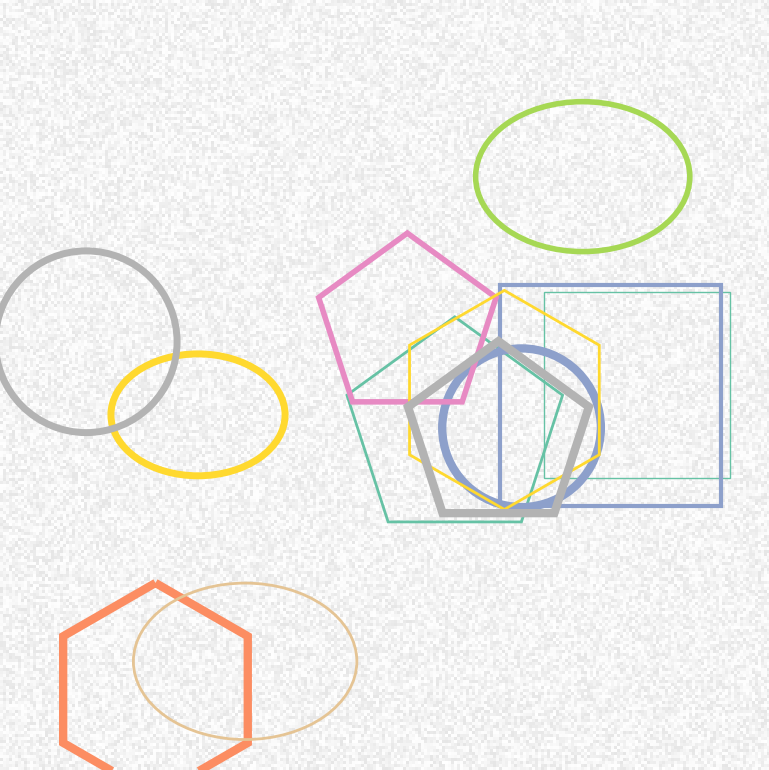[{"shape": "pentagon", "thickness": 1, "radius": 0.74, "center": [0.591, 0.441]}, {"shape": "square", "thickness": 0.5, "radius": 0.6, "center": [0.827, 0.5]}, {"shape": "hexagon", "thickness": 3, "radius": 0.69, "center": [0.202, 0.104]}, {"shape": "square", "thickness": 1.5, "radius": 0.72, "center": [0.793, 0.486]}, {"shape": "circle", "thickness": 3, "radius": 0.52, "center": [0.677, 0.444]}, {"shape": "pentagon", "thickness": 2, "radius": 0.61, "center": [0.529, 0.576]}, {"shape": "oval", "thickness": 2, "radius": 0.7, "center": [0.757, 0.771]}, {"shape": "oval", "thickness": 2.5, "radius": 0.57, "center": [0.257, 0.461]}, {"shape": "hexagon", "thickness": 1, "radius": 0.71, "center": [0.655, 0.481]}, {"shape": "oval", "thickness": 1, "radius": 0.73, "center": [0.318, 0.141]}, {"shape": "pentagon", "thickness": 3, "radius": 0.62, "center": [0.647, 0.433]}, {"shape": "circle", "thickness": 2.5, "radius": 0.59, "center": [0.112, 0.556]}]